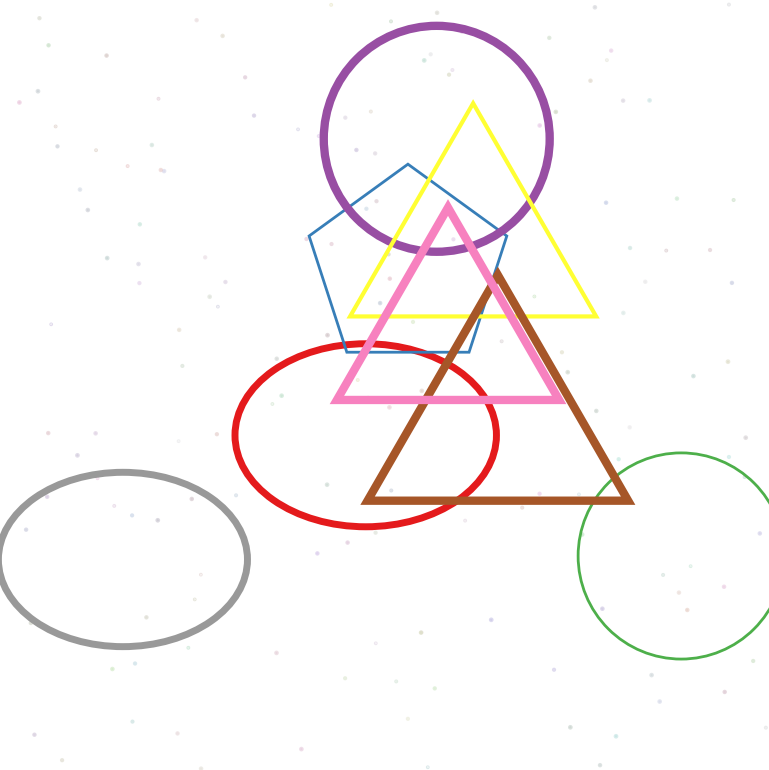[{"shape": "oval", "thickness": 2.5, "radius": 0.85, "center": [0.475, 0.435]}, {"shape": "pentagon", "thickness": 1, "radius": 0.67, "center": [0.53, 0.652]}, {"shape": "circle", "thickness": 1, "radius": 0.67, "center": [0.885, 0.278]}, {"shape": "circle", "thickness": 3, "radius": 0.73, "center": [0.567, 0.82]}, {"shape": "triangle", "thickness": 1.5, "radius": 0.92, "center": [0.614, 0.681]}, {"shape": "triangle", "thickness": 3, "radius": 0.98, "center": [0.647, 0.447]}, {"shape": "triangle", "thickness": 3, "radius": 0.83, "center": [0.582, 0.564]}, {"shape": "oval", "thickness": 2.5, "radius": 0.81, "center": [0.16, 0.273]}]